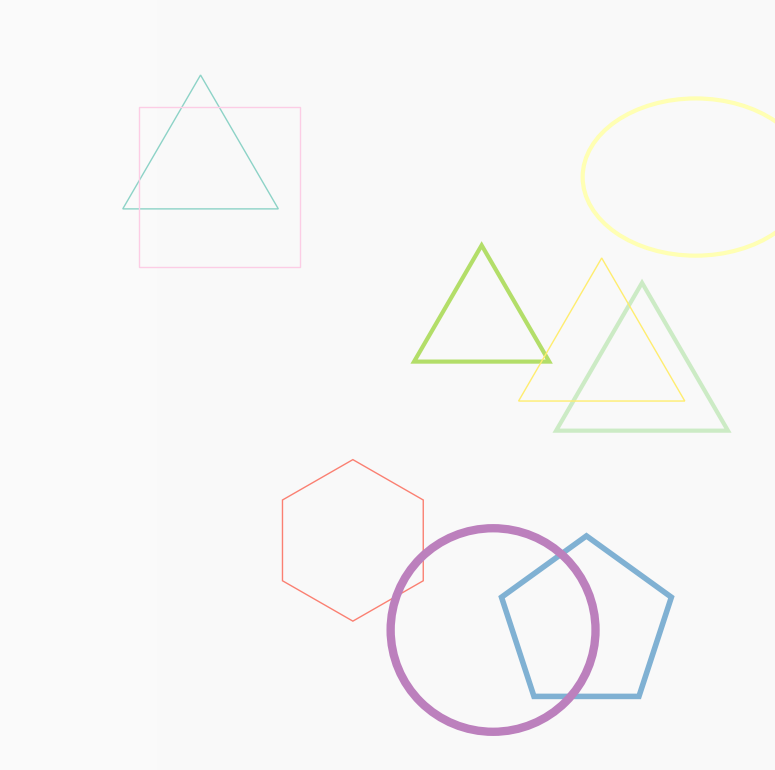[{"shape": "triangle", "thickness": 0.5, "radius": 0.58, "center": [0.259, 0.787]}, {"shape": "oval", "thickness": 1.5, "radius": 0.73, "center": [0.898, 0.77]}, {"shape": "hexagon", "thickness": 0.5, "radius": 0.52, "center": [0.455, 0.298]}, {"shape": "pentagon", "thickness": 2, "radius": 0.58, "center": [0.757, 0.189]}, {"shape": "triangle", "thickness": 1.5, "radius": 0.5, "center": [0.621, 0.581]}, {"shape": "square", "thickness": 0.5, "radius": 0.52, "center": [0.283, 0.757]}, {"shape": "circle", "thickness": 3, "radius": 0.66, "center": [0.636, 0.182]}, {"shape": "triangle", "thickness": 1.5, "radius": 0.64, "center": [0.828, 0.505]}, {"shape": "triangle", "thickness": 0.5, "radius": 0.62, "center": [0.776, 0.541]}]